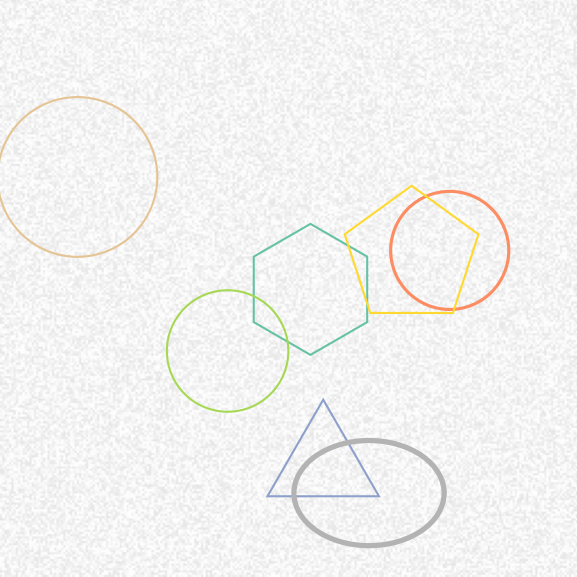[{"shape": "hexagon", "thickness": 1, "radius": 0.57, "center": [0.538, 0.498]}, {"shape": "circle", "thickness": 1.5, "radius": 0.51, "center": [0.779, 0.566]}, {"shape": "triangle", "thickness": 1, "radius": 0.56, "center": [0.56, 0.196]}, {"shape": "circle", "thickness": 1, "radius": 0.53, "center": [0.394, 0.391]}, {"shape": "pentagon", "thickness": 1, "radius": 0.61, "center": [0.713, 0.556]}, {"shape": "circle", "thickness": 1, "radius": 0.69, "center": [0.134, 0.693]}, {"shape": "oval", "thickness": 2.5, "radius": 0.65, "center": [0.639, 0.145]}]